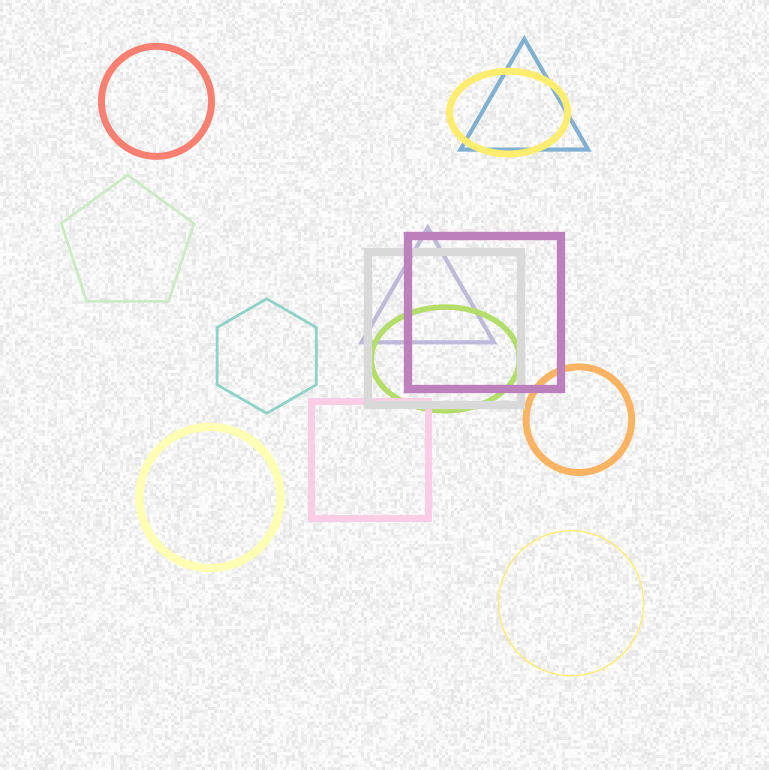[{"shape": "hexagon", "thickness": 1, "radius": 0.37, "center": [0.346, 0.538]}, {"shape": "circle", "thickness": 3, "radius": 0.46, "center": [0.273, 0.354]}, {"shape": "triangle", "thickness": 1.5, "radius": 0.5, "center": [0.556, 0.605]}, {"shape": "circle", "thickness": 2.5, "radius": 0.36, "center": [0.203, 0.868]}, {"shape": "triangle", "thickness": 1.5, "radius": 0.48, "center": [0.681, 0.854]}, {"shape": "circle", "thickness": 2.5, "radius": 0.34, "center": [0.752, 0.455]}, {"shape": "oval", "thickness": 2, "radius": 0.48, "center": [0.578, 0.534]}, {"shape": "square", "thickness": 2.5, "radius": 0.38, "center": [0.48, 0.403]}, {"shape": "square", "thickness": 3, "radius": 0.5, "center": [0.578, 0.574]}, {"shape": "square", "thickness": 3, "radius": 0.5, "center": [0.629, 0.594]}, {"shape": "pentagon", "thickness": 1, "radius": 0.45, "center": [0.166, 0.682]}, {"shape": "oval", "thickness": 2.5, "radius": 0.38, "center": [0.661, 0.854]}, {"shape": "circle", "thickness": 0.5, "radius": 0.47, "center": [0.742, 0.217]}]